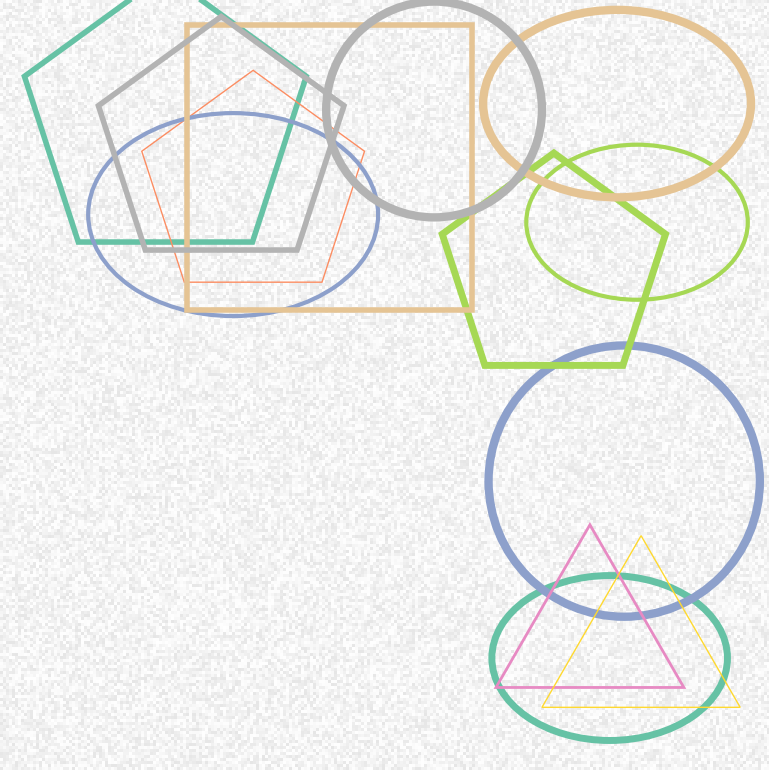[{"shape": "pentagon", "thickness": 2, "radius": 0.96, "center": [0.215, 0.841]}, {"shape": "oval", "thickness": 2.5, "radius": 0.76, "center": [0.792, 0.145]}, {"shape": "pentagon", "thickness": 0.5, "radius": 0.76, "center": [0.329, 0.757]}, {"shape": "circle", "thickness": 3, "radius": 0.88, "center": [0.811, 0.375]}, {"shape": "oval", "thickness": 1.5, "radius": 0.94, "center": [0.303, 0.721]}, {"shape": "triangle", "thickness": 1, "radius": 0.7, "center": [0.766, 0.178]}, {"shape": "oval", "thickness": 1.5, "radius": 0.72, "center": [0.827, 0.711]}, {"shape": "pentagon", "thickness": 2.5, "radius": 0.76, "center": [0.719, 0.649]}, {"shape": "triangle", "thickness": 0.5, "radius": 0.74, "center": [0.833, 0.156]}, {"shape": "oval", "thickness": 3, "radius": 0.87, "center": [0.801, 0.865]}, {"shape": "square", "thickness": 2, "radius": 0.93, "center": [0.428, 0.783]}, {"shape": "circle", "thickness": 3, "radius": 0.7, "center": [0.564, 0.858]}, {"shape": "pentagon", "thickness": 2, "radius": 0.84, "center": [0.287, 0.811]}]